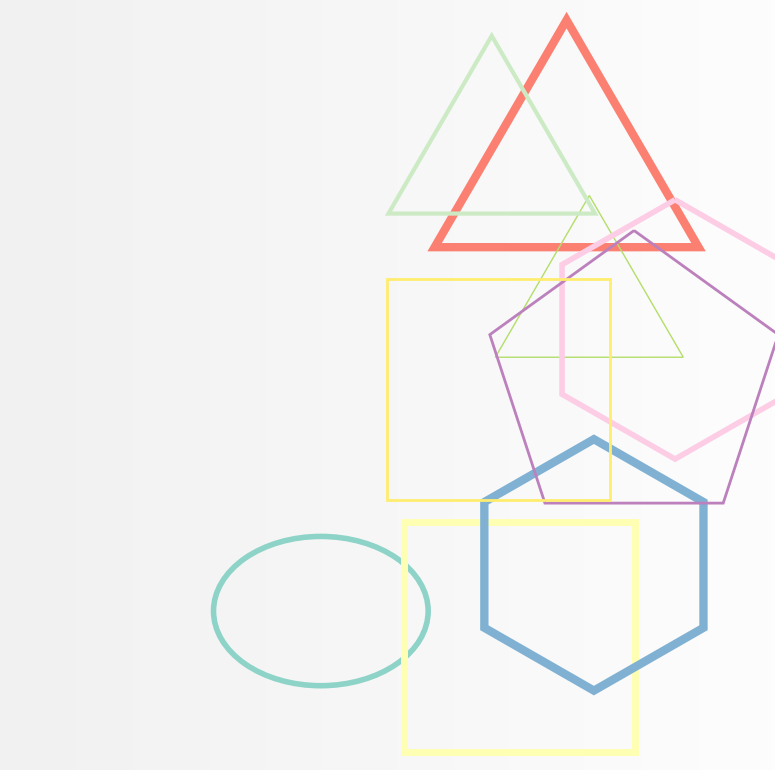[{"shape": "oval", "thickness": 2, "radius": 0.69, "center": [0.414, 0.206]}, {"shape": "square", "thickness": 2.5, "radius": 0.75, "center": [0.671, 0.172]}, {"shape": "triangle", "thickness": 3, "radius": 0.98, "center": [0.731, 0.777]}, {"shape": "hexagon", "thickness": 3, "radius": 0.82, "center": [0.766, 0.266]}, {"shape": "triangle", "thickness": 0.5, "radius": 0.7, "center": [0.76, 0.606]}, {"shape": "hexagon", "thickness": 2, "radius": 0.84, "center": [0.871, 0.572]}, {"shape": "pentagon", "thickness": 1, "radius": 0.98, "center": [0.818, 0.505]}, {"shape": "triangle", "thickness": 1.5, "radius": 0.77, "center": [0.634, 0.8]}, {"shape": "square", "thickness": 1, "radius": 0.72, "center": [0.643, 0.494]}]